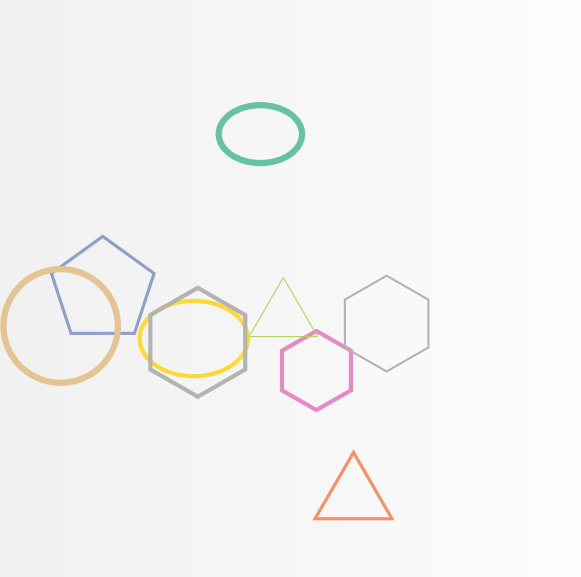[{"shape": "oval", "thickness": 3, "radius": 0.36, "center": [0.448, 0.767]}, {"shape": "triangle", "thickness": 1.5, "radius": 0.38, "center": [0.608, 0.139]}, {"shape": "pentagon", "thickness": 1.5, "radius": 0.46, "center": [0.177, 0.497]}, {"shape": "hexagon", "thickness": 2, "radius": 0.34, "center": [0.544, 0.358]}, {"shape": "triangle", "thickness": 0.5, "radius": 0.34, "center": [0.487, 0.45]}, {"shape": "oval", "thickness": 2, "radius": 0.47, "center": [0.333, 0.413]}, {"shape": "circle", "thickness": 3, "radius": 0.49, "center": [0.104, 0.435]}, {"shape": "hexagon", "thickness": 2, "radius": 0.47, "center": [0.34, 0.406]}, {"shape": "hexagon", "thickness": 1, "radius": 0.41, "center": [0.665, 0.439]}]